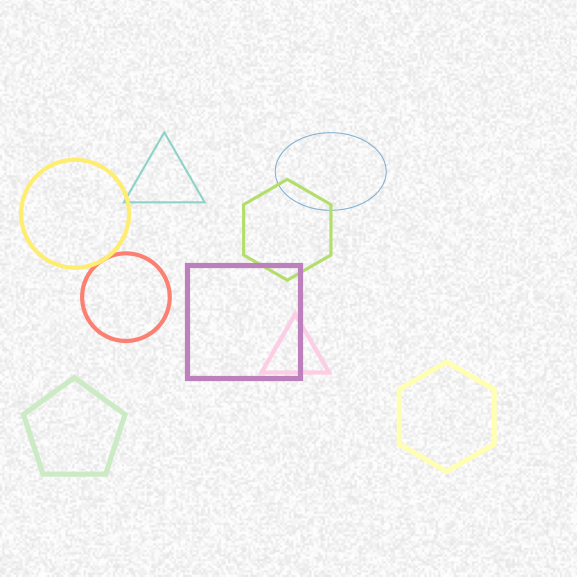[{"shape": "triangle", "thickness": 1, "radius": 0.4, "center": [0.284, 0.689]}, {"shape": "hexagon", "thickness": 2.5, "radius": 0.47, "center": [0.774, 0.277]}, {"shape": "circle", "thickness": 2, "radius": 0.38, "center": [0.218, 0.485]}, {"shape": "oval", "thickness": 0.5, "radius": 0.48, "center": [0.573, 0.702]}, {"shape": "hexagon", "thickness": 1.5, "radius": 0.44, "center": [0.497, 0.601]}, {"shape": "triangle", "thickness": 2, "radius": 0.34, "center": [0.511, 0.388]}, {"shape": "square", "thickness": 2.5, "radius": 0.49, "center": [0.422, 0.443]}, {"shape": "pentagon", "thickness": 2.5, "radius": 0.46, "center": [0.129, 0.253]}, {"shape": "circle", "thickness": 2, "radius": 0.47, "center": [0.13, 0.629]}]